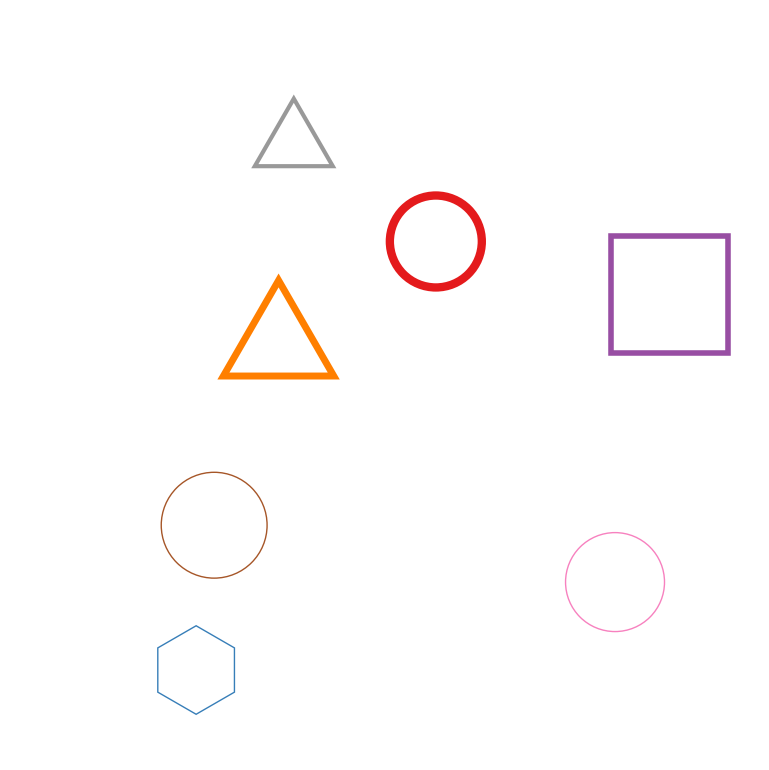[{"shape": "circle", "thickness": 3, "radius": 0.3, "center": [0.566, 0.686]}, {"shape": "hexagon", "thickness": 0.5, "radius": 0.29, "center": [0.255, 0.13]}, {"shape": "square", "thickness": 2, "radius": 0.38, "center": [0.87, 0.617]}, {"shape": "triangle", "thickness": 2.5, "radius": 0.41, "center": [0.362, 0.553]}, {"shape": "circle", "thickness": 0.5, "radius": 0.34, "center": [0.278, 0.318]}, {"shape": "circle", "thickness": 0.5, "radius": 0.32, "center": [0.799, 0.244]}, {"shape": "triangle", "thickness": 1.5, "radius": 0.29, "center": [0.382, 0.813]}]